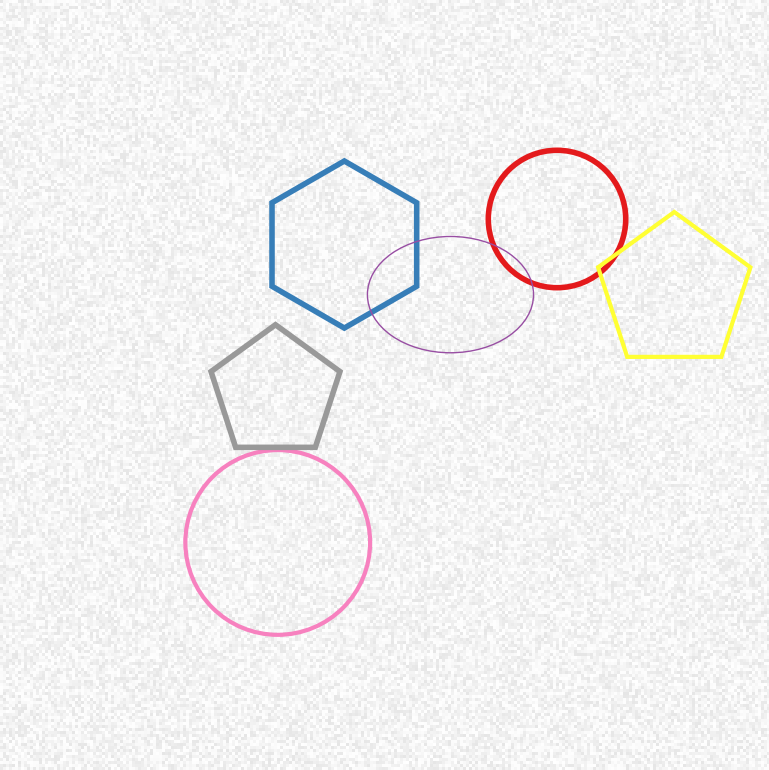[{"shape": "circle", "thickness": 2, "radius": 0.45, "center": [0.723, 0.716]}, {"shape": "hexagon", "thickness": 2, "radius": 0.54, "center": [0.447, 0.682]}, {"shape": "oval", "thickness": 0.5, "radius": 0.54, "center": [0.585, 0.617]}, {"shape": "pentagon", "thickness": 1.5, "radius": 0.52, "center": [0.876, 0.621]}, {"shape": "circle", "thickness": 1.5, "radius": 0.6, "center": [0.361, 0.296]}, {"shape": "pentagon", "thickness": 2, "radius": 0.44, "center": [0.358, 0.49]}]